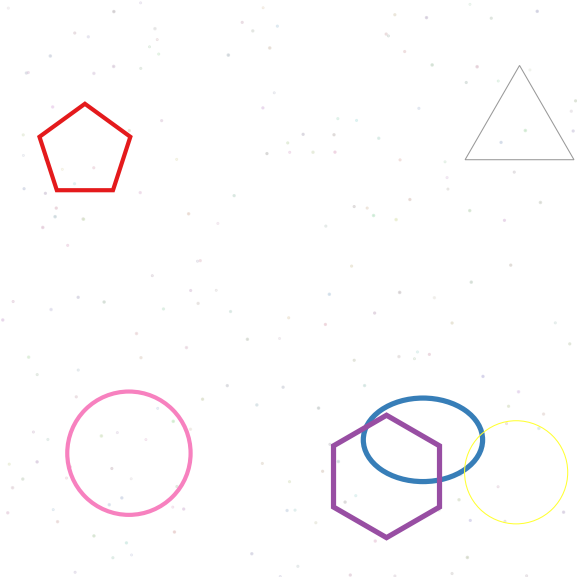[{"shape": "pentagon", "thickness": 2, "radius": 0.41, "center": [0.147, 0.737]}, {"shape": "oval", "thickness": 2.5, "radius": 0.52, "center": [0.732, 0.238]}, {"shape": "hexagon", "thickness": 2.5, "radius": 0.53, "center": [0.669, 0.174]}, {"shape": "circle", "thickness": 0.5, "radius": 0.45, "center": [0.894, 0.181]}, {"shape": "circle", "thickness": 2, "radius": 0.53, "center": [0.223, 0.214]}, {"shape": "triangle", "thickness": 0.5, "radius": 0.54, "center": [0.9, 0.777]}]